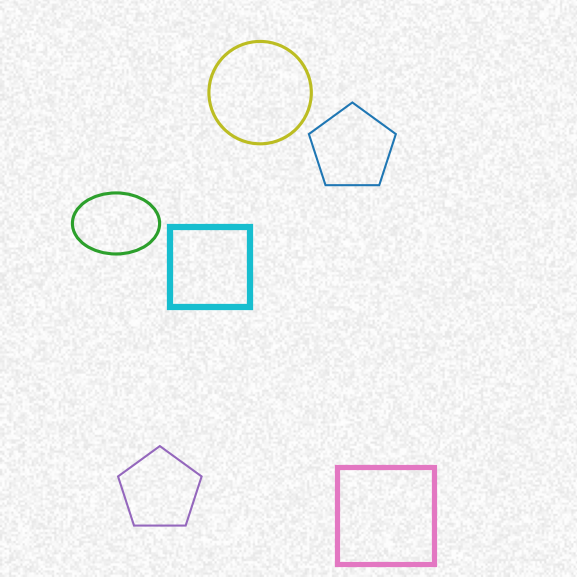[{"shape": "pentagon", "thickness": 1, "radius": 0.4, "center": [0.61, 0.743]}, {"shape": "oval", "thickness": 1.5, "radius": 0.38, "center": [0.201, 0.612]}, {"shape": "pentagon", "thickness": 1, "radius": 0.38, "center": [0.277, 0.151]}, {"shape": "square", "thickness": 2.5, "radius": 0.42, "center": [0.667, 0.106]}, {"shape": "circle", "thickness": 1.5, "radius": 0.44, "center": [0.45, 0.839]}, {"shape": "square", "thickness": 3, "radius": 0.35, "center": [0.364, 0.536]}]